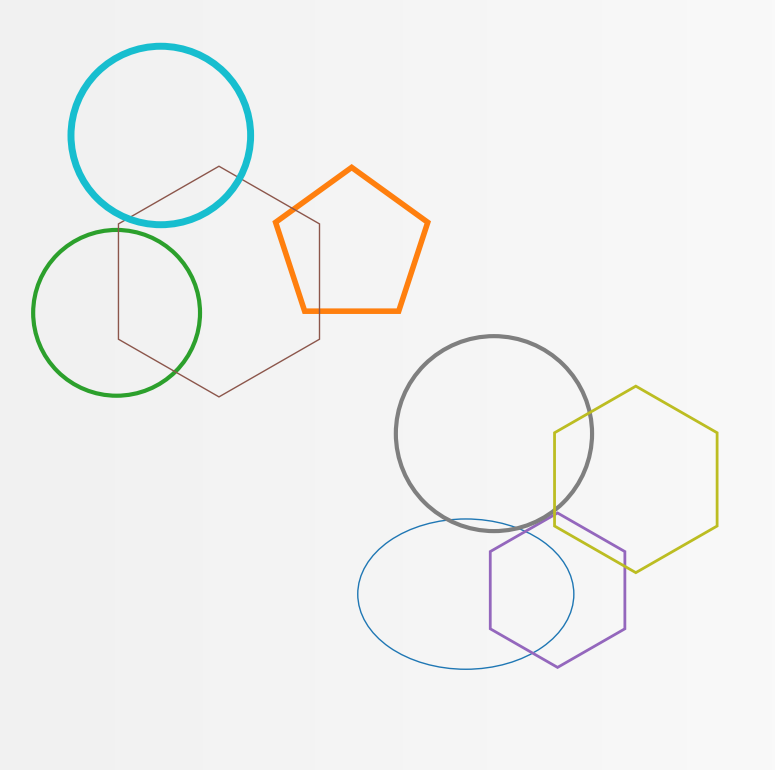[{"shape": "oval", "thickness": 0.5, "radius": 0.7, "center": [0.601, 0.228]}, {"shape": "pentagon", "thickness": 2, "radius": 0.52, "center": [0.454, 0.679]}, {"shape": "circle", "thickness": 1.5, "radius": 0.54, "center": [0.15, 0.594]}, {"shape": "hexagon", "thickness": 1, "radius": 0.5, "center": [0.719, 0.234]}, {"shape": "hexagon", "thickness": 0.5, "radius": 0.75, "center": [0.283, 0.634]}, {"shape": "circle", "thickness": 1.5, "radius": 0.63, "center": [0.637, 0.437]}, {"shape": "hexagon", "thickness": 1, "radius": 0.61, "center": [0.82, 0.377]}, {"shape": "circle", "thickness": 2.5, "radius": 0.58, "center": [0.207, 0.824]}]